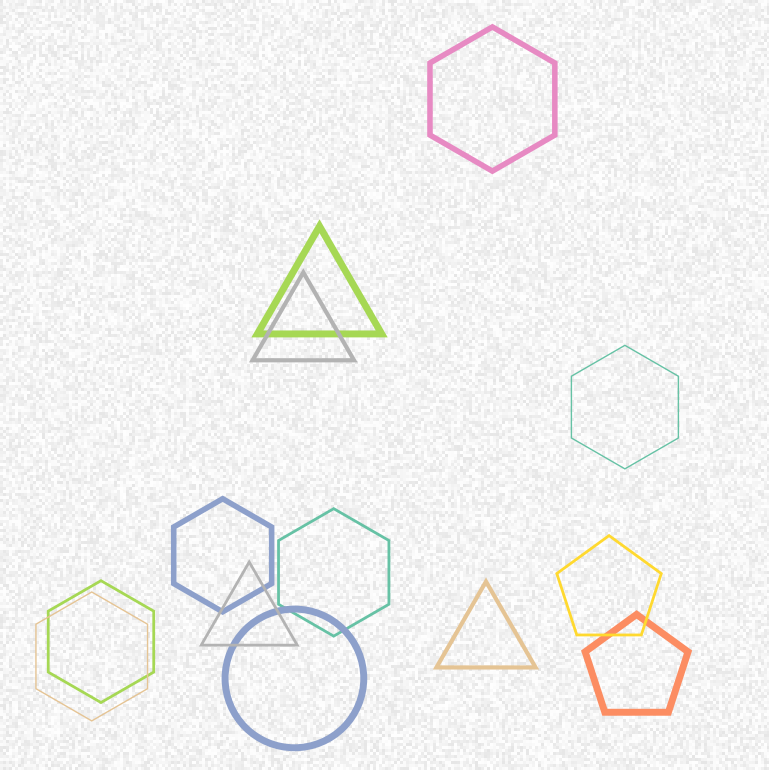[{"shape": "hexagon", "thickness": 1, "radius": 0.41, "center": [0.433, 0.257]}, {"shape": "hexagon", "thickness": 0.5, "radius": 0.4, "center": [0.812, 0.471]}, {"shape": "pentagon", "thickness": 2.5, "radius": 0.35, "center": [0.827, 0.132]}, {"shape": "hexagon", "thickness": 2, "radius": 0.37, "center": [0.289, 0.279]}, {"shape": "circle", "thickness": 2.5, "radius": 0.45, "center": [0.382, 0.119]}, {"shape": "hexagon", "thickness": 2, "radius": 0.47, "center": [0.639, 0.871]}, {"shape": "hexagon", "thickness": 1, "radius": 0.4, "center": [0.131, 0.167]}, {"shape": "triangle", "thickness": 2.5, "radius": 0.47, "center": [0.415, 0.613]}, {"shape": "pentagon", "thickness": 1, "radius": 0.36, "center": [0.791, 0.233]}, {"shape": "triangle", "thickness": 1.5, "radius": 0.37, "center": [0.631, 0.17]}, {"shape": "hexagon", "thickness": 0.5, "radius": 0.42, "center": [0.119, 0.147]}, {"shape": "triangle", "thickness": 1.5, "radius": 0.38, "center": [0.394, 0.57]}, {"shape": "triangle", "thickness": 1, "radius": 0.36, "center": [0.324, 0.198]}]